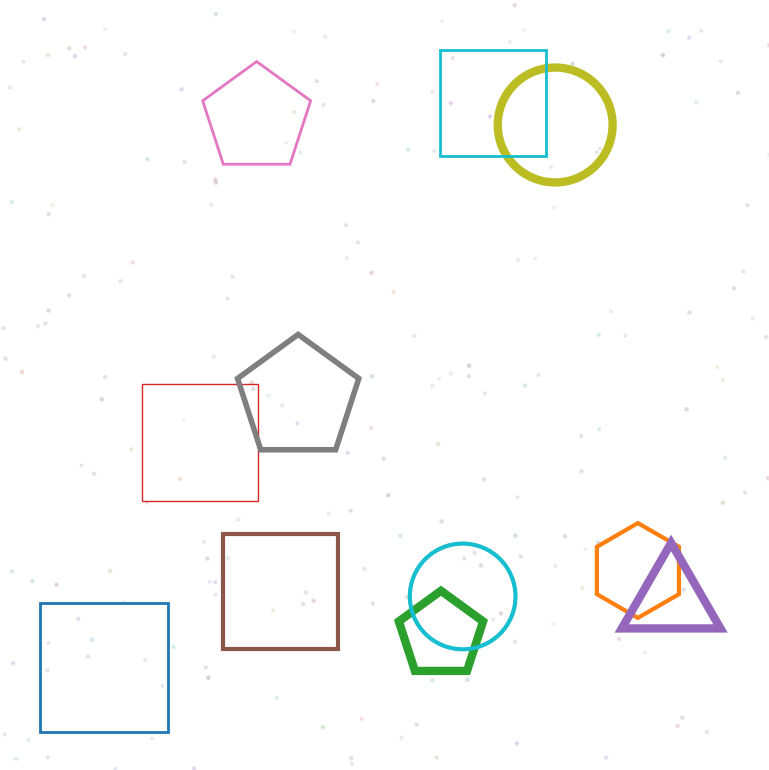[{"shape": "square", "thickness": 1, "radius": 0.42, "center": [0.135, 0.133]}, {"shape": "hexagon", "thickness": 1.5, "radius": 0.31, "center": [0.828, 0.259]}, {"shape": "pentagon", "thickness": 3, "radius": 0.29, "center": [0.573, 0.175]}, {"shape": "square", "thickness": 0.5, "radius": 0.38, "center": [0.26, 0.425]}, {"shape": "triangle", "thickness": 3, "radius": 0.37, "center": [0.872, 0.221]}, {"shape": "square", "thickness": 1.5, "radius": 0.37, "center": [0.365, 0.232]}, {"shape": "pentagon", "thickness": 1, "radius": 0.37, "center": [0.333, 0.846]}, {"shape": "pentagon", "thickness": 2, "radius": 0.41, "center": [0.387, 0.483]}, {"shape": "circle", "thickness": 3, "radius": 0.37, "center": [0.721, 0.838]}, {"shape": "circle", "thickness": 1.5, "radius": 0.34, "center": [0.601, 0.225]}, {"shape": "square", "thickness": 1, "radius": 0.34, "center": [0.64, 0.867]}]